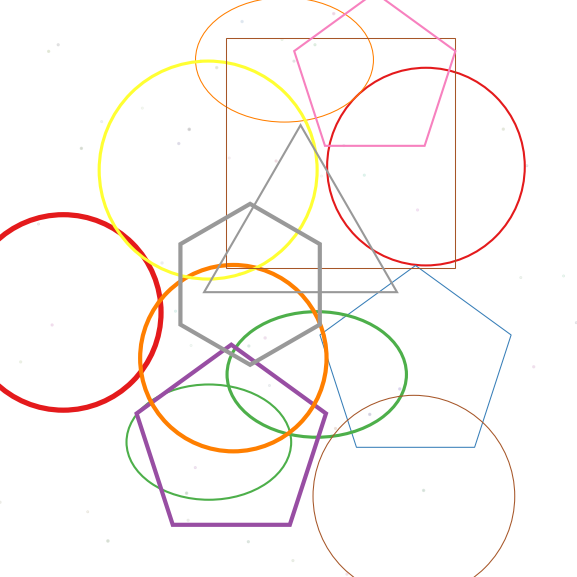[{"shape": "circle", "thickness": 2.5, "radius": 0.85, "center": [0.11, 0.458]}, {"shape": "circle", "thickness": 1, "radius": 0.86, "center": [0.738, 0.711]}, {"shape": "pentagon", "thickness": 0.5, "radius": 0.87, "center": [0.72, 0.365]}, {"shape": "oval", "thickness": 1.5, "radius": 0.78, "center": [0.548, 0.351]}, {"shape": "oval", "thickness": 1, "radius": 0.71, "center": [0.362, 0.234]}, {"shape": "pentagon", "thickness": 2, "radius": 0.86, "center": [0.401, 0.23]}, {"shape": "oval", "thickness": 0.5, "radius": 0.77, "center": [0.493, 0.896]}, {"shape": "circle", "thickness": 2, "radius": 0.81, "center": [0.404, 0.379]}, {"shape": "circle", "thickness": 1.5, "radius": 0.94, "center": [0.36, 0.705]}, {"shape": "square", "thickness": 0.5, "radius": 0.99, "center": [0.59, 0.734]}, {"shape": "circle", "thickness": 0.5, "radius": 0.87, "center": [0.717, 0.14]}, {"shape": "pentagon", "thickness": 1, "radius": 0.73, "center": [0.649, 0.865]}, {"shape": "triangle", "thickness": 1, "radius": 0.96, "center": [0.52, 0.59]}, {"shape": "hexagon", "thickness": 2, "radius": 0.7, "center": [0.433, 0.507]}]